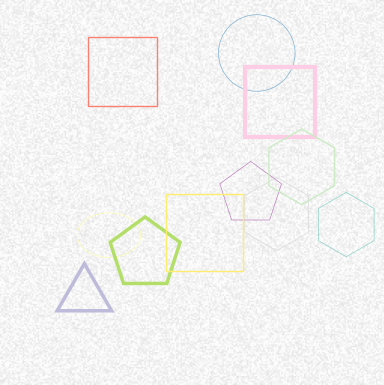[{"shape": "hexagon", "thickness": 0.5, "radius": 0.42, "center": [0.899, 0.417]}, {"shape": "oval", "thickness": 0.5, "radius": 0.41, "center": [0.283, 0.389]}, {"shape": "triangle", "thickness": 2.5, "radius": 0.41, "center": [0.219, 0.234]}, {"shape": "square", "thickness": 1, "radius": 0.45, "center": [0.317, 0.814]}, {"shape": "circle", "thickness": 0.5, "radius": 0.5, "center": [0.667, 0.862]}, {"shape": "pentagon", "thickness": 2.5, "radius": 0.48, "center": [0.377, 0.341]}, {"shape": "square", "thickness": 3, "radius": 0.45, "center": [0.728, 0.736]}, {"shape": "hexagon", "thickness": 0.5, "radius": 0.48, "center": [0.718, 0.444]}, {"shape": "pentagon", "thickness": 0.5, "radius": 0.42, "center": [0.651, 0.497]}, {"shape": "hexagon", "thickness": 1, "radius": 0.49, "center": [0.784, 0.567]}, {"shape": "square", "thickness": 1, "radius": 0.5, "center": [0.531, 0.396]}]